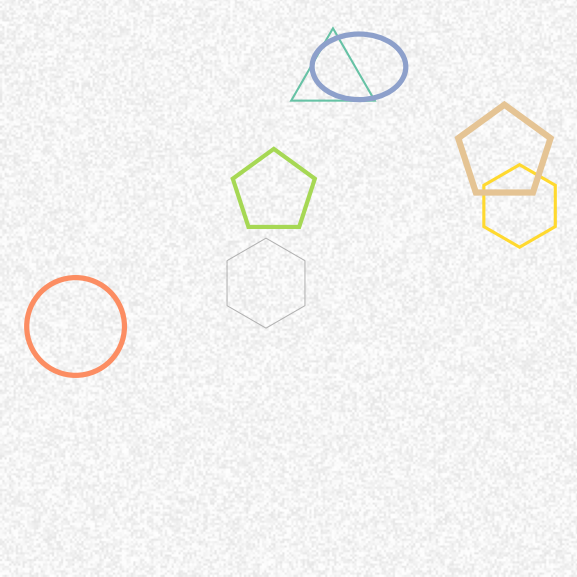[{"shape": "triangle", "thickness": 1, "radius": 0.42, "center": [0.577, 0.867]}, {"shape": "circle", "thickness": 2.5, "radius": 0.42, "center": [0.131, 0.434]}, {"shape": "oval", "thickness": 2.5, "radius": 0.41, "center": [0.622, 0.883]}, {"shape": "pentagon", "thickness": 2, "radius": 0.37, "center": [0.474, 0.667]}, {"shape": "hexagon", "thickness": 1.5, "radius": 0.36, "center": [0.9, 0.643]}, {"shape": "pentagon", "thickness": 3, "radius": 0.42, "center": [0.873, 0.734]}, {"shape": "hexagon", "thickness": 0.5, "radius": 0.39, "center": [0.461, 0.509]}]